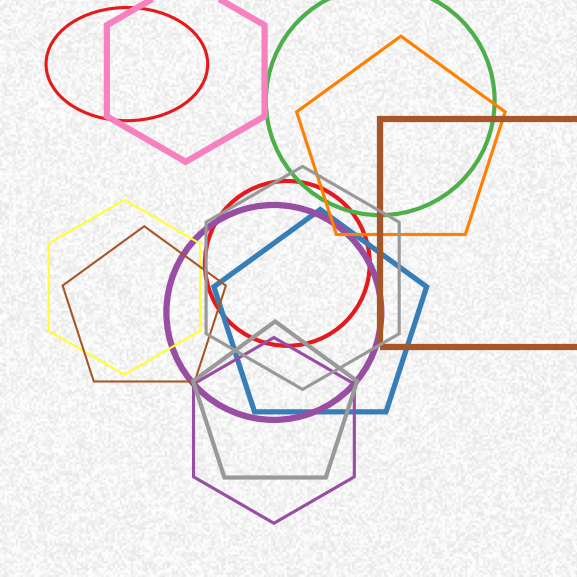[{"shape": "oval", "thickness": 1.5, "radius": 0.7, "center": [0.22, 0.888]}, {"shape": "circle", "thickness": 2, "radius": 0.71, "center": [0.498, 0.543]}, {"shape": "pentagon", "thickness": 2.5, "radius": 0.97, "center": [0.555, 0.443]}, {"shape": "circle", "thickness": 2, "radius": 0.99, "center": [0.658, 0.825]}, {"shape": "hexagon", "thickness": 1.5, "radius": 0.8, "center": [0.474, 0.254]}, {"shape": "circle", "thickness": 3, "radius": 0.93, "center": [0.474, 0.458]}, {"shape": "pentagon", "thickness": 1.5, "radius": 0.95, "center": [0.694, 0.747]}, {"shape": "hexagon", "thickness": 1, "radius": 0.76, "center": [0.215, 0.502]}, {"shape": "pentagon", "thickness": 1, "radius": 0.74, "center": [0.25, 0.459]}, {"shape": "square", "thickness": 3, "radius": 0.99, "center": [0.856, 0.596]}, {"shape": "hexagon", "thickness": 3, "radius": 0.79, "center": [0.322, 0.877]}, {"shape": "pentagon", "thickness": 2, "radius": 0.75, "center": [0.476, 0.293]}, {"shape": "hexagon", "thickness": 1.5, "radius": 0.97, "center": [0.524, 0.518]}]